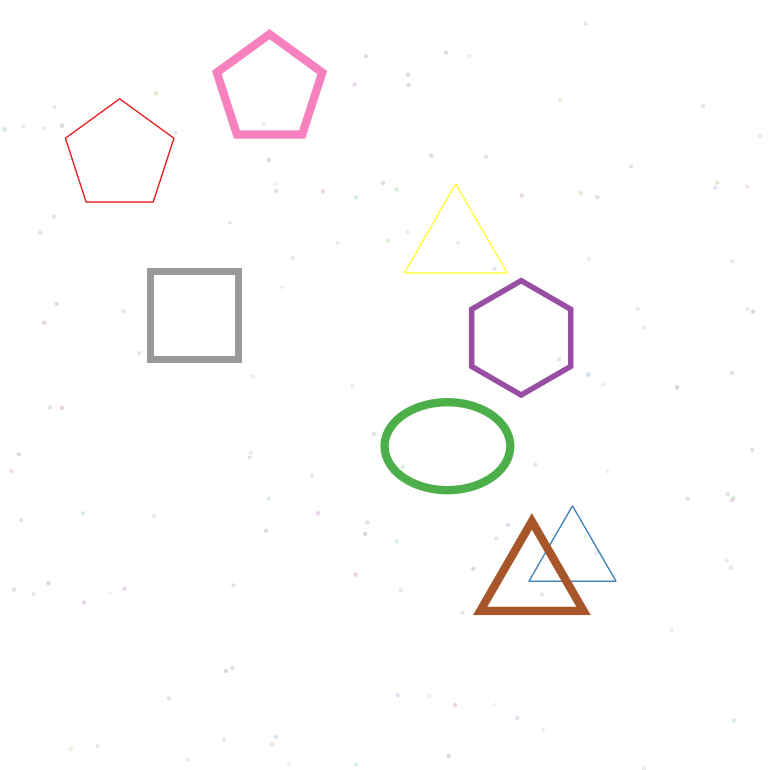[{"shape": "pentagon", "thickness": 0.5, "radius": 0.37, "center": [0.155, 0.798]}, {"shape": "triangle", "thickness": 0.5, "radius": 0.33, "center": [0.743, 0.278]}, {"shape": "oval", "thickness": 3, "radius": 0.41, "center": [0.581, 0.421]}, {"shape": "hexagon", "thickness": 2, "radius": 0.37, "center": [0.677, 0.561]}, {"shape": "triangle", "thickness": 0.5, "radius": 0.39, "center": [0.592, 0.684]}, {"shape": "triangle", "thickness": 3, "radius": 0.39, "center": [0.691, 0.245]}, {"shape": "pentagon", "thickness": 3, "radius": 0.36, "center": [0.35, 0.884]}, {"shape": "square", "thickness": 2.5, "radius": 0.29, "center": [0.252, 0.591]}]